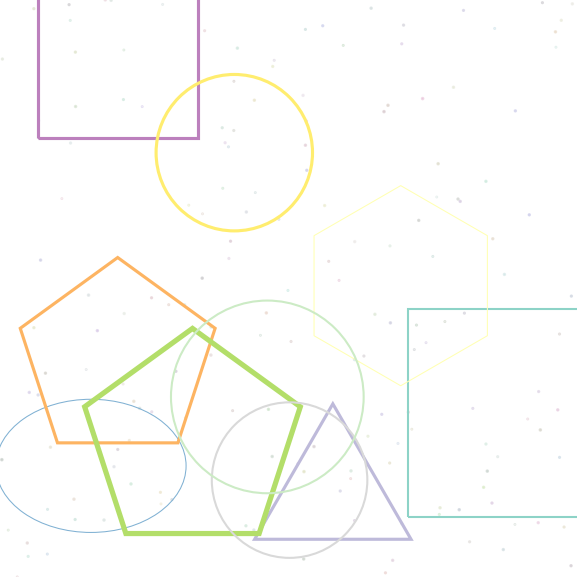[{"shape": "square", "thickness": 1, "radius": 0.9, "center": [0.886, 0.284]}, {"shape": "hexagon", "thickness": 0.5, "radius": 0.87, "center": [0.694, 0.504]}, {"shape": "triangle", "thickness": 1.5, "radius": 0.78, "center": [0.576, 0.143]}, {"shape": "oval", "thickness": 0.5, "radius": 0.82, "center": [0.158, 0.192]}, {"shape": "pentagon", "thickness": 1.5, "radius": 0.89, "center": [0.204, 0.376]}, {"shape": "pentagon", "thickness": 2.5, "radius": 0.98, "center": [0.333, 0.234]}, {"shape": "circle", "thickness": 1, "radius": 0.67, "center": [0.501, 0.168]}, {"shape": "square", "thickness": 1.5, "radius": 0.7, "center": [0.204, 0.899]}, {"shape": "circle", "thickness": 1, "radius": 0.83, "center": [0.463, 0.312]}, {"shape": "circle", "thickness": 1.5, "radius": 0.68, "center": [0.406, 0.735]}]